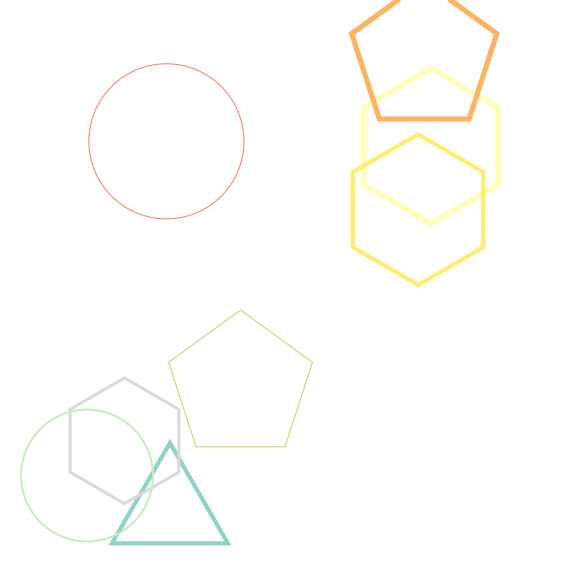[{"shape": "triangle", "thickness": 2, "radius": 0.58, "center": [0.294, 0.116]}, {"shape": "hexagon", "thickness": 2.5, "radius": 0.67, "center": [0.746, 0.746]}, {"shape": "circle", "thickness": 0.5, "radius": 0.67, "center": [0.288, 0.754]}, {"shape": "pentagon", "thickness": 2.5, "radius": 0.66, "center": [0.735, 0.9]}, {"shape": "pentagon", "thickness": 0.5, "radius": 0.65, "center": [0.417, 0.331]}, {"shape": "hexagon", "thickness": 1.5, "radius": 0.54, "center": [0.216, 0.236]}, {"shape": "circle", "thickness": 1, "radius": 0.57, "center": [0.151, 0.176]}, {"shape": "hexagon", "thickness": 2, "radius": 0.65, "center": [0.724, 0.636]}]